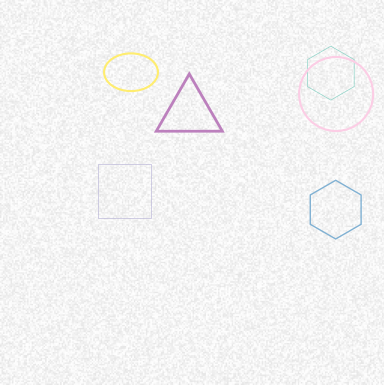[{"shape": "hexagon", "thickness": 0.5, "radius": 0.35, "center": [0.859, 0.81]}, {"shape": "square", "thickness": 0.5, "radius": 0.35, "center": [0.324, 0.504]}, {"shape": "hexagon", "thickness": 1, "radius": 0.38, "center": [0.872, 0.456]}, {"shape": "circle", "thickness": 1.5, "radius": 0.48, "center": [0.873, 0.756]}, {"shape": "triangle", "thickness": 2, "radius": 0.5, "center": [0.492, 0.709]}, {"shape": "oval", "thickness": 1.5, "radius": 0.35, "center": [0.34, 0.812]}]